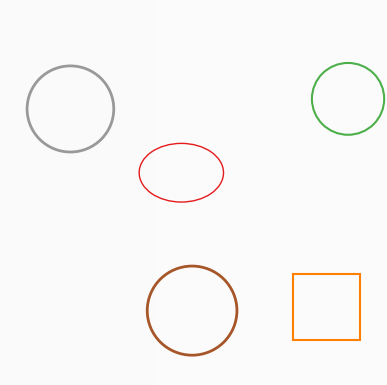[{"shape": "oval", "thickness": 1, "radius": 0.54, "center": [0.468, 0.551]}, {"shape": "circle", "thickness": 1.5, "radius": 0.47, "center": [0.898, 0.743]}, {"shape": "square", "thickness": 1.5, "radius": 0.43, "center": [0.842, 0.203]}, {"shape": "circle", "thickness": 2, "radius": 0.58, "center": [0.496, 0.193]}, {"shape": "circle", "thickness": 2, "radius": 0.56, "center": [0.182, 0.717]}]